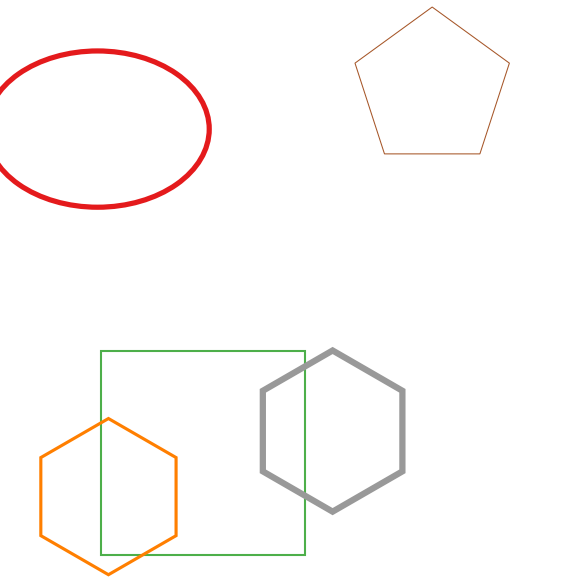[{"shape": "oval", "thickness": 2.5, "radius": 0.97, "center": [0.169, 0.776]}, {"shape": "square", "thickness": 1, "radius": 0.89, "center": [0.351, 0.215]}, {"shape": "hexagon", "thickness": 1.5, "radius": 0.68, "center": [0.188, 0.139]}, {"shape": "pentagon", "thickness": 0.5, "radius": 0.7, "center": [0.748, 0.846]}, {"shape": "hexagon", "thickness": 3, "radius": 0.7, "center": [0.576, 0.253]}]